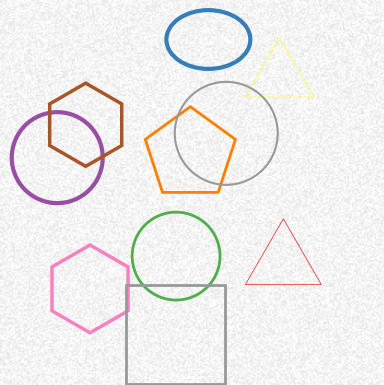[{"shape": "triangle", "thickness": 0.5, "radius": 0.57, "center": [0.736, 0.318]}, {"shape": "oval", "thickness": 3, "radius": 0.55, "center": [0.541, 0.897]}, {"shape": "circle", "thickness": 2, "radius": 0.57, "center": [0.457, 0.335]}, {"shape": "circle", "thickness": 3, "radius": 0.59, "center": [0.149, 0.591]}, {"shape": "pentagon", "thickness": 2, "radius": 0.62, "center": [0.494, 0.6]}, {"shape": "triangle", "thickness": 0.5, "radius": 0.52, "center": [0.726, 0.8]}, {"shape": "hexagon", "thickness": 2.5, "radius": 0.54, "center": [0.223, 0.676]}, {"shape": "hexagon", "thickness": 2.5, "radius": 0.57, "center": [0.234, 0.25]}, {"shape": "square", "thickness": 2, "radius": 0.65, "center": [0.456, 0.131]}, {"shape": "circle", "thickness": 1.5, "radius": 0.67, "center": [0.588, 0.654]}]